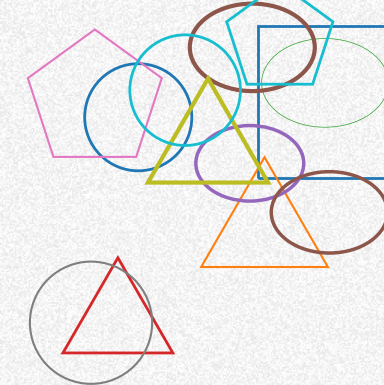[{"shape": "circle", "thickness": 2, "radius": 0.7, "center": [0.359, 0.695]}, {"shape": "square", "thickness": 2, "radius": 0.99, "center": [0.868, 0.734]}, {"shape": "triangle", "thickness": 1.5, "radius": 0.95, "center": [0.687, 0.402]}, {"shape": "oval", "thickness": 0.5, "radius": 0.82, "center": [0.844, 0.785]}, {"shape": "triangle", "thickness": 2, "radius": 0.82, "center": [0.306, 0.166]}, {"shape": "oval", "thickness": 2.5, "radius": 0.7, "center": [0.649, 0.576]}, {"shape": "oval", "thickness": 3, "radius": 0.81, "center": [0.655, 0.877]}, {"shape": "oval", "thickness": 2.5, "radius": 0.75, "center": [0.855, 0.448]}, {"shape": "pentagon", "thickness": 1.5, "radius": 0.91, "center": [0.246, 0.74]}, {"shape": "circle", "thickness": 1.5, "radius": 0.79, "center": [0.236, 0.162]}, {"shape": "triangle", "thickness": 3, "radius": 0.9, "center": [0.54, 0.616]}, {"shape": "circle", "thickness": 2, "radius": 0.72, "center": [0.481, 0.766]}, {"shape": "pentagon", "thickness": 2, "radius": 0.73, "center": [0.727, 0.899]}]